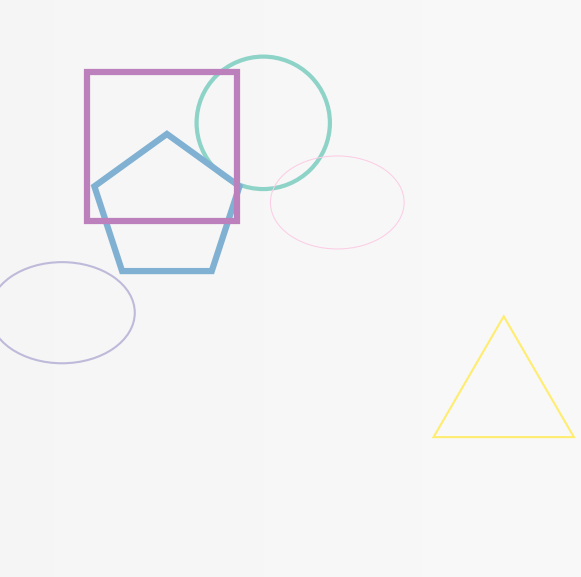[{"shape": "circle", "thickness": 2, "radius": 0.57, "center": [0.453, 0.786]}, {"shape": "oval", "thickness": 1, "radius": 0.63, "center": [0.107, 0.458]}, {"shape": "pentagon", "thickness": 3, "radius": 0.66, "center": [0.287, 0.636]}, {"shape": "oval", "thickness": 0.5, "radius": 0.58, "center": [0.58, 0.649]}, {"shape": "square", "thickness": 3, "radius": 0.65, "center": [0.279, 0.746]}, {"shape": "triangle", "thickness": 1, "radius": 0.7, "center": [0.867, 0.312]}]